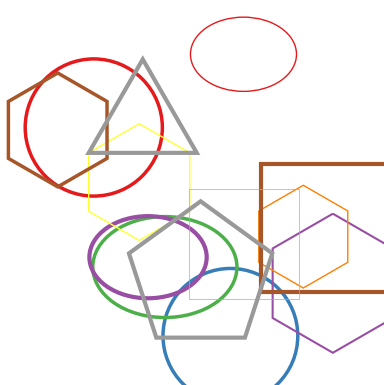[{"shape": "oval", "thickness": 1, "radius": 0.69, "center": [0.632, 0.859]}, {"shape": "circle", "thickness": 2.5, "radius": 0.89, "center": [0.244, 0.669]}, {"shape": "circle", "thickness": 2.5, "radius": 0.88, "center": [0.598, 0.128]}, {"shape": "oval", "thickness": 2.5, "radius": 0.94, "center": [0.428, 0.306]}, {"shape": "oval", "thickness": 3, "radius": 0.76, "center": [0.385, 0.332]}, {"shape": "hexagon", "thickness": 1.5, "radius": 0.9, "center": [0.865, 0.264]}, {"shape": "hexagon", "thickness": 1, "radius": 0.67, "center": [0.788, 0.385]}, {"shape": "hexagon", "thickness": 1, "radius": 0.76, "center": [0.362, 0.527]}, {"shape": "square", "thickness": 3, "radius": 0.83, "center": [0.845, 0.407]}, {"shape": "hexagon", "thickness": 2.5, "radius": 0.74, "center": [0.15, 0.663]}, {"shape": "square", "thickness": 0.5, "radius": 0.71, "center": [0.635, 0.365]}, {"shape": "triangle", "thickness": 3, "radius": 0.81, "center": [0.371, 0.684]}, {"shape": "pentagon", "thickness": 3, "radius": 0.98, "center": [0.521, 0.281]}]